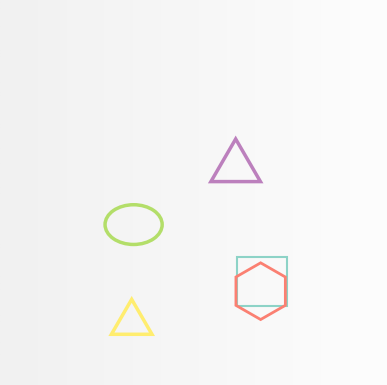[{"shape": "square", "thickness": 1.5, "radius": 0.32, "center": [0.676, 0.268]}, {"shape": "hexagon", "thickness": 2, "radius": 0.37, "center": [0.673, 0.244]}, {"shape": "oval", "thickness": 2.5, "radius": 0.37, "center": [0.345, 0.417]}, {"shape": "triangle", "thickness": 2.5, "radius": 0.37, "center": [0.608, 0.565]}, {"shape": "triangle", "thickness": 2.5, "radius": 0.3, "center": [0.34, 0.162]}]